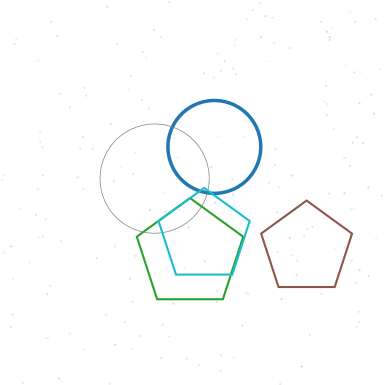[{"shape": "circle", "thickness": 2.5, "radius": 0.6, "center": [0.557, 0.618]}, {"shape": "pentagon", "thickness": 1.5, "radius": 0.73, "center": [0.494, 0.34]}, {"shape": "pentagon", "thickness": 1.5, "radius": 0.62, "center": [0.796, 0.355]}, {"shape": "circle", "thickness": 0.5, "radius": 0.71, "center": [0.402, 0.536]}, {"shape": "pentagon", "thickness": 1.5, "radius": 0.62, "center": [0.53, 0.387]}]